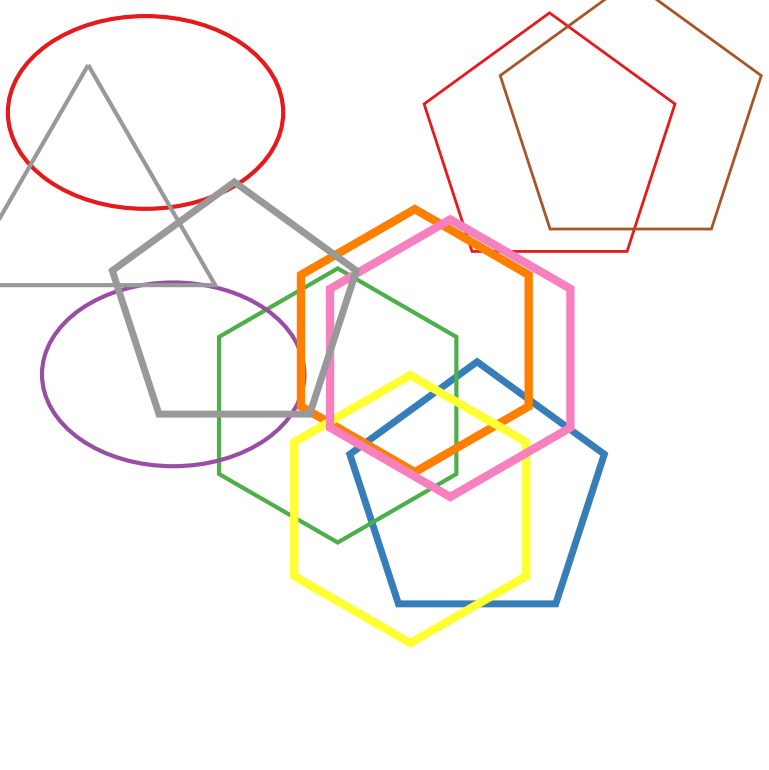[{"shape": "pentagon", "thickness": 1, "radius": 0.86, "center": [0.714, 0.812]}, {"shape": "oval", "thickness": 1.5, "radius": 0.89, "center": [0.189, 0.854]}, {"shape": "pentagon", "thickness": 2.5, "radius": 0.87, "center": [0.62, 0.356]}, {"shape": "hexagon", "thickness": 1.5, "radius": 0.89, "center": [0.439, 0.473]}, {"shape": "oval", "thickness": 1.5, "radius": 0.85, "center": [0.225, 0.514]}, {"shape": "hexagon", "thickness": 3, "radius": 0.85, "center": [0.539, 0.558]}, {"shape": "hexagon", "thickness": 3, "radius": 0.87, "center": [0.533, 0.339]}, {"shape": "pentagon", "thickness": 1, "radius": 0.89, "center": [0.819, 0.847]}, {"shape": "hexagon", "thickness": 3, "radius": 0.9, "center": [0.585, 0.535]}, {"shape": "pentagon", "thickness": 2.5, "radius": 0.83, "center": [0.304, 0.597]}, {"shape": "triangle", "thickness": 1.5, "radius": 0.95, "center": [0.115, 0.725]}]